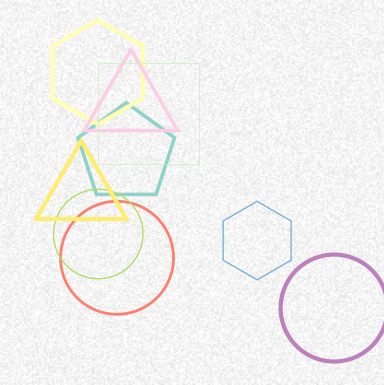[{"shape": "pentagon", "thickness": 2.5, "radius": 0.66, "center": [0.328, 0.602]}, {"shape": "hexagon", "thickness": 3, "radius": 0.68, "center": [0.254, 0.813]}, {"shape": "circle", "thickness": 2, "radius": 0.73, "center": [0.304, 0.33]}, {"shape": "hexagon", "thickness": 1, "radius": 0.51, "center": [0.668, 0.375]}, {"shape": "circle", "thickness": 1, "radius": 0.58, "center": [0.255, 0.392]}, {"shape": "triangle", "thickness": 2.5, "radius": 0.7, "center": [0.34, 0.731]}, {"shape": "circle", "thickness": 3, "radius": 0.69, "center": [0.868, 0.2]}, {"shape": "square", "thickness": 0.5, "radius": 0.65, "center": [0.386, 0.705]}, {"shape": "triangle", "thickness": 3, "radius": 0.68, "center": [0.211, 0.499]}]